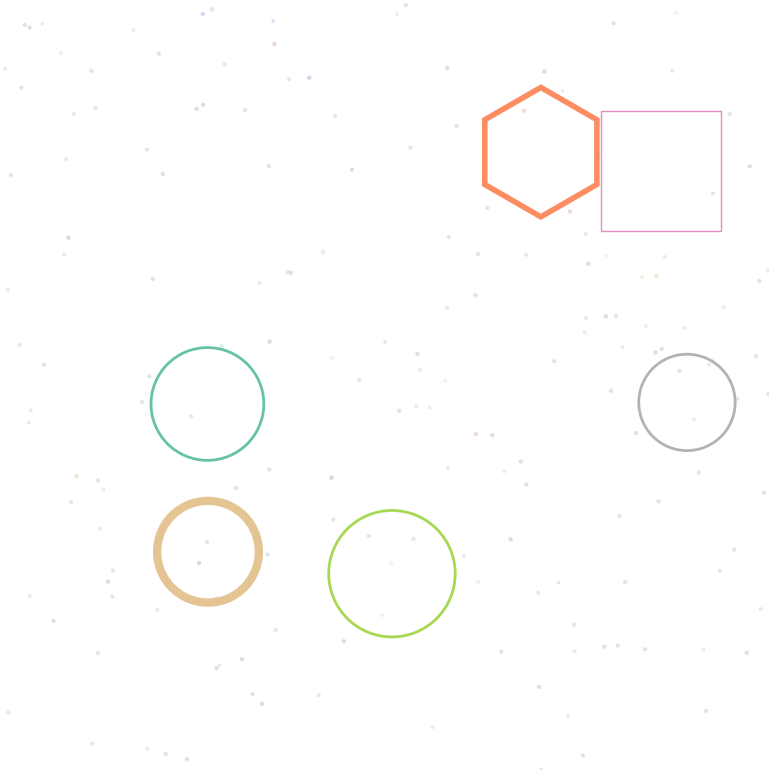[{"shape": "circle", "thickness": 1, "radius": 0.37, "center": [0.269, 0.475]}, {"shape": "hexagon", "thickness": 2, "radius": 0.42, "center": [0.702, 0.802]}, {"shape": "square", "thickness": 0.5, "radius": 0.39, "center": [0.858, 0.778]}, {"shape": "circle", "thickness": 1, "radius": 0.41, "center": [0.509, 0.255]}, {"shape": "circle", "thickness": 3, "radius": 0.33, "center": [0.27, 0.283]}, {"shape": "circle", "thickness": 1, "radius": 0.31, "center": [0.892, 0.477]}]